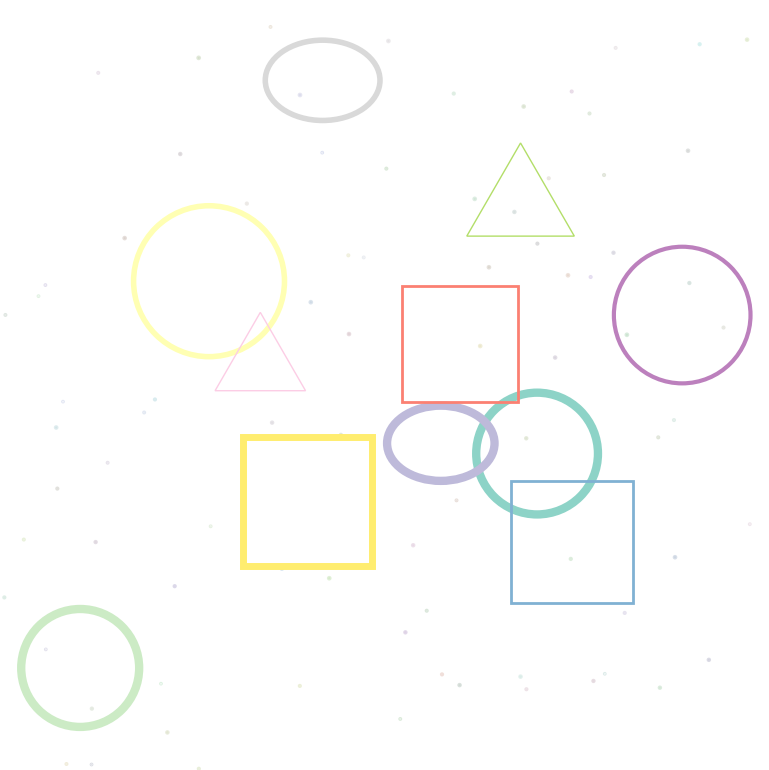[{"shape": "circle", "thickness": 3, "radius": 0.4, "center": [0.698, 0.411]}, {"shape": "circle", "thickness": 2, "radius": 0.49, "center": [0.271, 0.635]}, {"shape": "oval", "thickness": 3, "radius": 0.35, "center": [0.572, 0.424]}, {"shape": "square", "thickness": 1, "radius": 0.38, "center": [0.597, 0.553]}, {"shape": "square", "thickness": 1, "radius": 0.4, "center": [0.743, 0.296]}, {"shape": "triangle", "thickness": 0.5, "radius": 0.4, "center": [0.676, 0.734]}, {"shape": "triangle", "thickness": 0.5, "radius": 0.34, "center": [0.338, 0.526]}, {"shape": "oval", "thickness": 2, "radius": 0.37, "center": [0.419, 0.896]}, {"shape": "circle", "thickness": 1.5, "radius": 0.44, "center": [0.886, 0.591]}, {"shape": "circle", "thickness": 3, "radius": 0.38, "center": [0.104, 0.133]}, {"shape": "square", "thickness": 2.5, "radius": 0.42, "center": [0.4, 0.349]}]